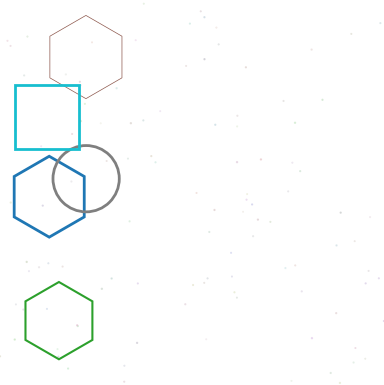[{"shape": "hexagon", "thickness": 2, "radius": 0.53, "center": [0.128, 0.489]}, {"shape": "hexagon", "thickness": 1.5, "radius": 0.5, "center": [0.153, 0.167]}, {"shape": "hexagon", "thickness": 0.5, "radius": 0.54, "center": [0.223, 0.852]}, {"shape": "circle", "thickness": 2, "radius": 0.43, "center": [0.224, 0.536]}, {"shape": "square", "thickness": 2, "radius": 0.41, "center": [0.123, 0.696]}]